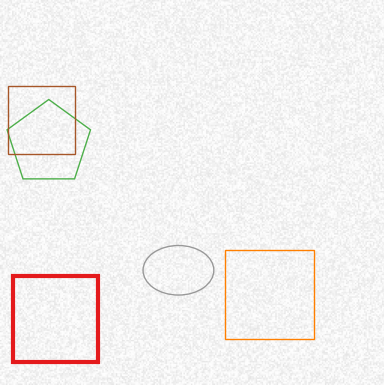[{"shape": "square", "thickness": 3, "radius": 0.55, "center": [0.145, 0.172]}, {"shape": "pentagon", "thickness": 1, "radius": 0.57, "center": [0.127, 0.628]}, {"shape": "square", "thickness": 1, "radius": 0.58, "center": [0.701, 0.235]}, {"shape": "square", "thickness": 1, "radius": 0.44, "center": [0.108, 0.689]}, {"shape": "oval", "thickness": 1, "radius": 0.46, "center": [0.463, 0.298]}]